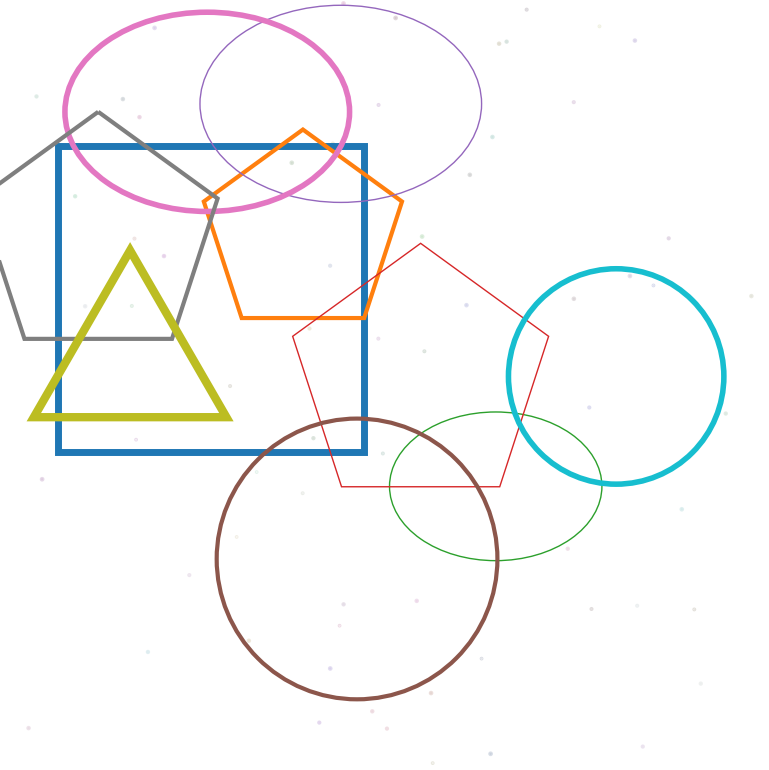[{"shape": "square", "thickness": 2.5, "radius": 0.99, "center": [0.274, 0.611]}, {"shape": "pentagon", "thickness": 1.5, "radius": 0.68, "center": [0.393, 0.696]}, {"shape": "oval", "thickness": 0.5, "radius": 0.69, "center": [0.644, 0.368]}, {"shape": "pentagon", "thickness": 0.5, "radius": 0.87, "center": [0.546, 0.509]}, {"shape": "oval", "thickness": 0.5, "radius": 0.91, "center": [0.443, 0.865]}, {"shape": "circle", "thickness": 1.5, "radius": 0.91, "center": [0.464, 0.274]}, {"shape": "oval", "thickness": 2, "radius": 0.92, "center": [0.269, 0.855]}, {"shape": "pentagon", "thickness": 1.5, "radius": 0.81, "center": [0.128, 0.692]}, {"shape": "triangle", "thickness": 3, "radius": 0.72, "center": [0.169, 0.53]}, {"shape": "circle", "thickness": 2, "radius": 0.7, "center": [0.8, 0.511]}]